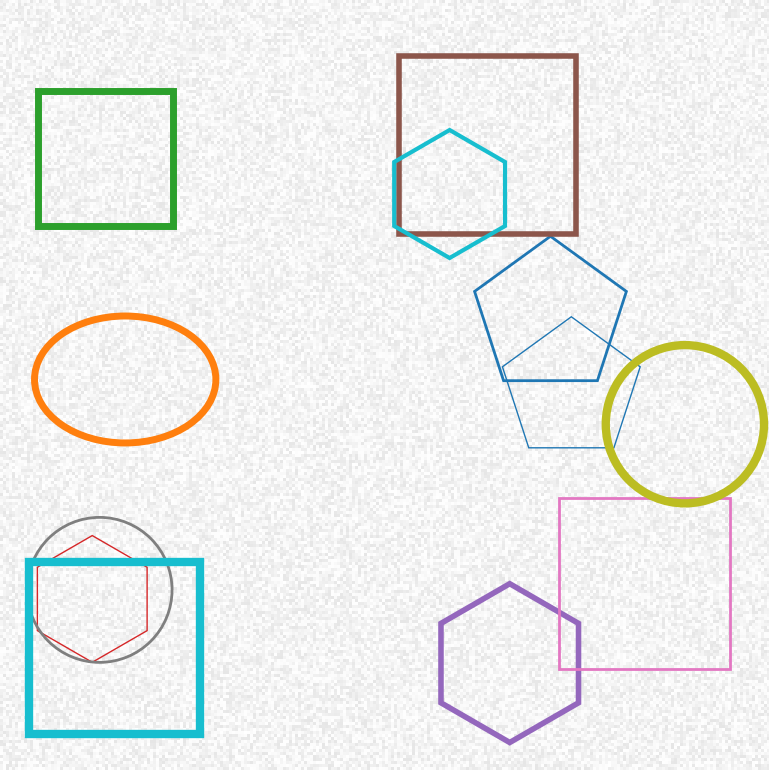[{"shape": "pentagon", "thickness": 0.5, "radius": 0.47, "center": [0.742, 0.495]}, {"shape": "pentagon", "thickness": 1, "radius": 0.52, "center": [0.715, 0.589]}, {"shape": "oval", "thickness": 2.5, "radius": 0.59, "center": [0.163, 0.507]}, {"shape": "square", "thickness": 2.5, "radius": 0.44, "center": [0.137, 0.794]}, {"shape": "hexagon", "thickness": 0.5, "radius": 0.41, "center": [0.12, 0.222]}, {"shape": "hexagon", "thickness": 2, "radius": 0.52, "center": [0.662, 0.139]}, {"shape": "square", "thickness": 2, "radius": 0.58, "center": [0.633, 0.812]}, {"shape": "square", "thickness": 1, "radius": 0.56, "center": [0.837, 0.242]}, {"shape": "circle", "thickness": 1, "radius": 0.47, "center": [0.129, 0.234]}, {"shape": "circle", "thickness": 3, "radius": 0.51, "center": [0.889, 0.449]}, {"shape": "hexagon", "thickness": 1.5, "radius": 0.42, "center": [0.584, 0.748]}, {"shape": "square", "thickness": 3, "radius": 0.56, "center": [0.149, 0.159]}]